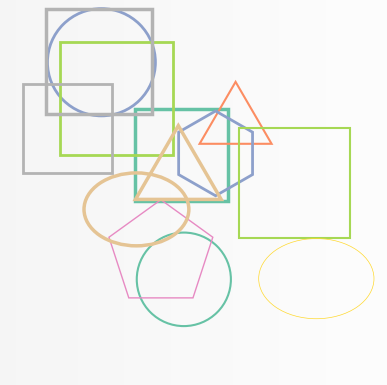[{"shape": "circle", "thickness": 1.5, "radius": 0.61, "center": [0.474, 0.274]}, {"shape": "square", "thickness": 2.5, "radius": 0.6, "center": [0.469, 0.598]}, {"shape": "triangle", "thickness": 1.5, "radius": 0.54, "center": [0.608, 0.68]}, {"shape": "circle", "thickness": 2, "radius": 0.7, "center": [0.262, 0.838]}, {"shape": "hexagon", "thickness": 2, "radius": 0.55, "center": [0.556, 0.602]}, {"shape": "pentagon", "thickness": 1, "radius": 0.7, "center": [0.415, 0.34]}, {"shape": "square", "thickness": 2, "radius": 0.73, "center": [0.3, 0.744]}, {"shape": "square", "thickness": 1.5, "radius": 0.71, "center": [0.76, 0.524]}, {"shape": "oval", "thickness": 0.5, "radius": 0.74, "center": [0.816, 0.276]}, {"shape": "oval", "thickness": 2.5, "radius": 0.68, "center": [0.352, 0.456]}, {"shape": "triangle", "thickness": 2.5, "radius": 0.64, "center": [0.46, 0.546]}, {"shape": "square", "thickness": 2, "radius": 0.58, "center": [0.174, 0.667]}, {"shape": "square", "thickness": 2.5, "radius": 0.68, "center": [0.255, 0.841]}]